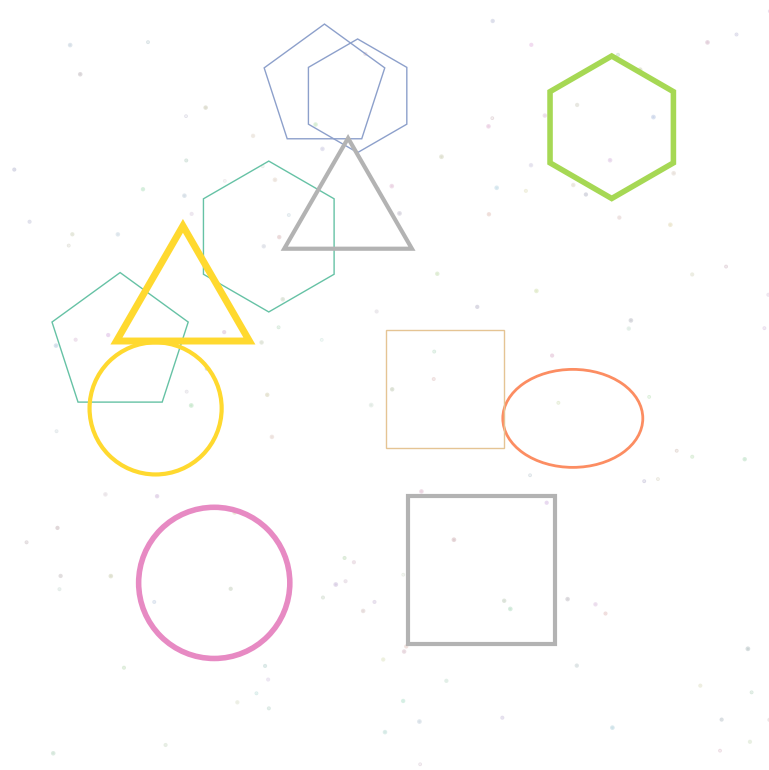[{"shape": "hexagon", "thickness": 0.5, "radius": 0.49, "center": [0.349, 0.693]}, {"shape": "pentagon", "thickness": 0.5, "radius": 0.46, "center": [0.156, 0.553]}, {"shape": "oval", "thickness": 1, "radius": 0.45, "center": [0.744, 0.457]}, {"shape": "hexagon", "thickness": 0.5, "radius": 0.37, "center": [0.464, 0.876]}, {"shape": "pentagon", "thickness": 0.5, "radius": 0.41, "center": [0.421, 0.886]}, {"shape": "circle", "thickness": 2, "radius": 0.49, "center": [0.278, 0.243]}, {"shape": "hexagon", "thickness": 2, "radius": 0.46, "center": [0.794, 0.835]}, {"shape": "triangle", "thickness": 2.5, "radius": 0.5, "center": [0.238, 0.607]}, {"shape": "circle", "thickness": 1.5, "radius": 0.43, "center": [0.202, 0.47]}, {"shape": "square", "thickness": 0.5, "radius": 0.38, "center": [0.578, 0.495]}, {"shape": "square", "thickness": 1.5, "radius": 0.48, "center": [0.625, 0.259]}, {"shape": "triangle", "thickness": 1.5, "radius": 0.48, "center": [0.452, 0.725]}]